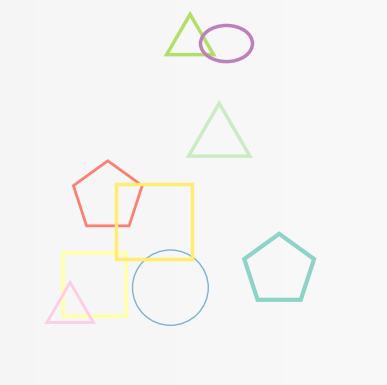[{"shape": "pentagon", "thickness": 3, "radius": 0.47, "center": [0.72, 0.298]}, {"shape": "square", "thickness": 3, "radius": 0.41, "center": [0.244, 0.261]}, {"shape": "pentagon", "thickness": 2, "radius": 0.47, "center": [0.278, 0.489]}, {"shape": "circle", "thickness": 1, "radius": 0.49, "center": [0.44, 0.253]}, {"shape": "triangle", "thickness": 2.5, "radius": 0.35, "center": [0.491, 0.893]}, {"shape": "triangle", "thickness": 2, "radius": 0.35, "center": [0.181, 0.197]}, {"shape": "oval", "thickness": 2.5, "radius": 0.34, "center": [0.584, 0.887]}, {"shape": "triangle", "thickness": 2.5, "radius": 0.46, "center": [0.566, 0.64]}, {"shape": "square", "thickness": 2.5, "radius": 0.49, "center": [0.397, 0.424]}]